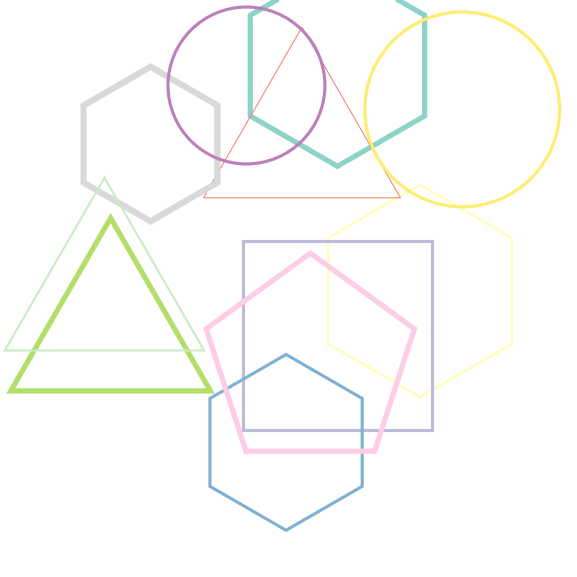[{"shape": "hexagon", "thickness": 2.5, "radius": 0.87, "center": [0.584, 0.886]}, {"shape": "hexagon", "thickness": 1, "radius": 0.92, "center": [0.727, 0.496]}, {"shape": "square", "thickness": 1.5, "radius": 0.82, "center": [0.584, 0.418]}, {"shape": "triangle", "thickness": 0.5, "radius": 0.98, "center": [0.523, 0.755]}, {"shape": "hexagon", "thickness": 1.5, "radius": 0.76, "center": [0.495, 0.233]}, {"shape": "triangle", "thickness": 2.5, "radius": 1.0, "center": [0.192, 0.422]}, {"shape": "pentagon", "thickness": 2.5, "radius": 0.95, "center": [0.537, 0.371]}, {"shape": "hexagon", "thickness": 3, "radius": 0.67, "center": [0.261, 0.75]}, {"shape": "circle", "thickness": 1.5, "radius": 0.68, "center": [0.427, 0.851]}, {"shape": "triangle", "thickness": 1, "radius": 1.0, "center": [0.181, 0.492]}, {"shape": "circle", "thickness": 1.5, "radius": 0.84, "center": [0.8, 0.81]}]